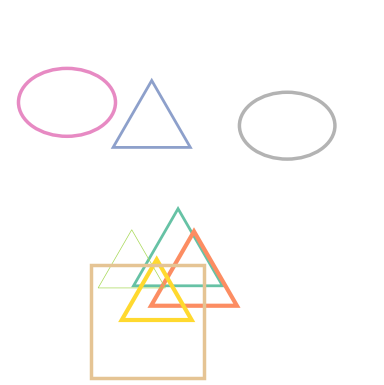[{"shape": "triangle", "thickness": 2, "radius": 0.67, "center": [0.462, 0.324]}, {"shape": "triangle", "thickness": 3, "radius": 0.64, "center": [0.504, 0.27]}, {"shape": "triangle", "thickness": 2, "radius": 0.58, "center": [0.394, 0.675]}, {"shape": "oval", "thickness": 2.5, "radius": 0.63, "center": [0.174, 0.734]}, {"shape": "triangle", "thickness": 0.5, "radius": 0.5, "center": [0.342, 0.303]}, {"shape": "triangle", "thickness": 3, "radius": 0.52, "center": [0.407, 0.221]}, {"shape": "square", "thickness": 2.5, "radius": 0.73, "center": [0.384, 0.165]}, {"shape": "oval", "thickness": 2.5, "radius": 0.62, "center": [0.746, 0.674]}]